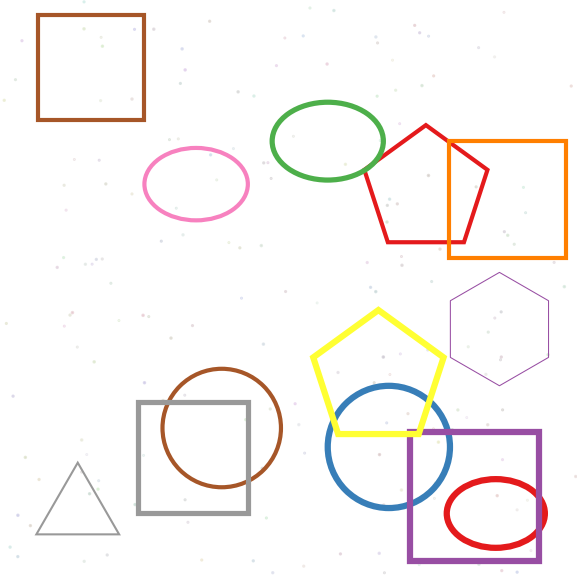[{"shape": "pentagon", "thickness": 2, "radius": 0.56, "center": [0.737, 0.67]}, {"shape": "oval", "thickness": 3, "radius": 0.42, "center": [0.859, 0.11]}, {"shape": "circle", "thickness": 3, "radius": 0.53, "center": [0.673, 0.225]}, {"shape": "oval", "thickness": 2.5, "radius": 0.48, "center": [0.568, 0.755]}, {"shape": "hexagon", "thickness": 0.5, "radius": 0.49, "center": [0.865, 0.429]}, {"shape": "square", "thickness": 3, "radius": 0.56, "center": [0.822, 0.14]}, {"shape": "square", "thickness": 2, "radius": 0.51, "center": [0.878, 0.654]}, {"shape": "pentagon", "thickness": 3, "radius": 0.59, "center": [0.655, 0.344]}, {"shape": "circle", "thickness": 2, "radius": 0.51, "center": [0.384, 0.258]}, {"shape": "square", "thickness": 2, "radius": 0.46, "center": [0.158, 0.882]}, {"shape": "oval", "thickness": 2, "radius": 0.45, "center": [0.34, 0.68]}, {"shape": "triangle", "thickness": 1, "radius": 0.41, "center": [0.135, 0.115]}, {"shape": "square", "thickness": 2.5, "radius": 0.48, "center": [0.334, 0.207]}]